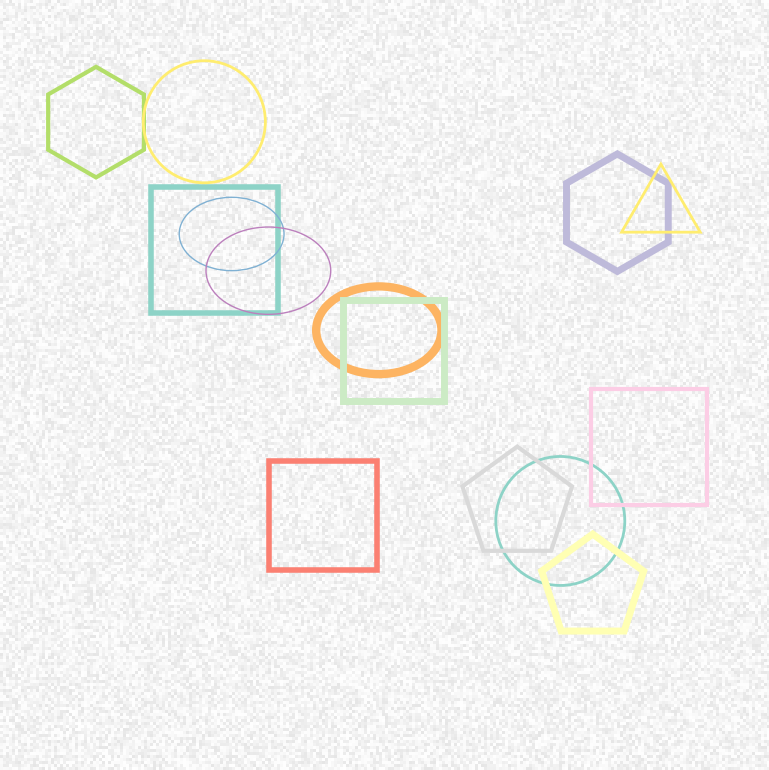[{"shape": "square", "thickness": 2, "radius": 0.41, "center": [0.279, 0.675]}, {"shape": "circle", "thickness": 1, "radius": 0.42, "center": [0.728, 0.323]}, {"shape": "pentagon", "thickness": 2.5, "radius": 0.35, "center": [0.77, 0.237]}, {"shape": "hexagon", "thickness": 2.5, "radius": 0.38, "center": [0.802, 0.724]}, {"shape": "square", "thickness": 2, "radius": 0.35, "center": [0.419, 0.331]}, {"shape": "oval", "thickness": 0.5, "radius": 0.34, "center": [0.301, 0.696]}, {"shape": "oval", "thickness": 3, "radius": 0.41, "center": [0.492, 0.571]}, {"shape": "hexagon", "thickness": 1.5, "radius": 0.36, "center": [0.125, 0.841]}, {"shape": "square", "thickness": 1.5, "radius": 0.38, "center": [0.843, 0.419]}, {"shape": "pentagon", "thickness": 1.5, "radius": 0.37, "center": [0.672, 0.345]}, {"shape": "oval", "thickness": 0.5, "radius": 0.4, "center": [0.349, 0.648]}, {"shape": "square", "thickness": 2.5, "radius": 0.33, "center": [0.511, 0.545]}, {"shape": "circle", "thickness": 1, "radius": 0.4, "center": [0.265, 0.842]}, {"shape": "triangle", "thickness": 1, "radius": 0.29, "center": [0.858, 0.728]}]